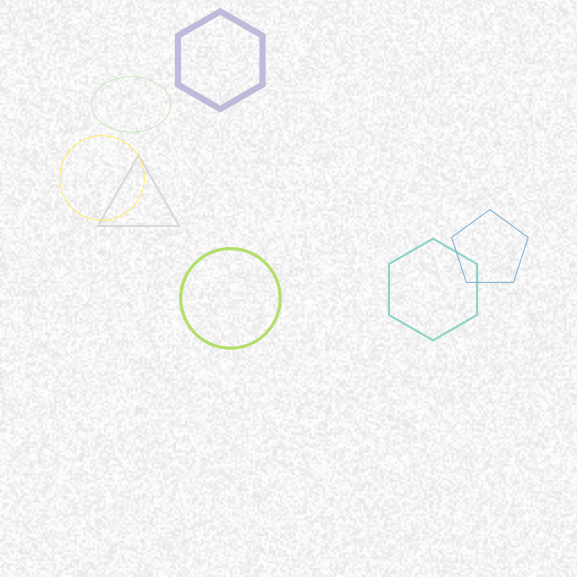[{"shape": "hexagon", "thickness": 1, "radius": 0.44, "center": [0.75, 0.498]}, {"shape": "hexagon", "thickness": 3, "radius": 0.42, "center": [0.381, 0.895]}, {"shape": "pentagon", "thickness": 0.5, "radius": 0.35, "center": [0.848, 0.567]}, {"shape": "circle", "thickness": 1.5, "radius": 0.43, "center": [0.399, 0.482]}, {"shape": "triangle", "thickness": 1, "radius": 0.41, "center": [0.24, 0.649]}, {"shape": "oval", "thickness": 0.5, "radius": 0.34, "center": [0.227, 0.818]}, {"shape": "circle", "thickness": 0.5, "radius": 0.37, "center": [0.177, 0.691]}]